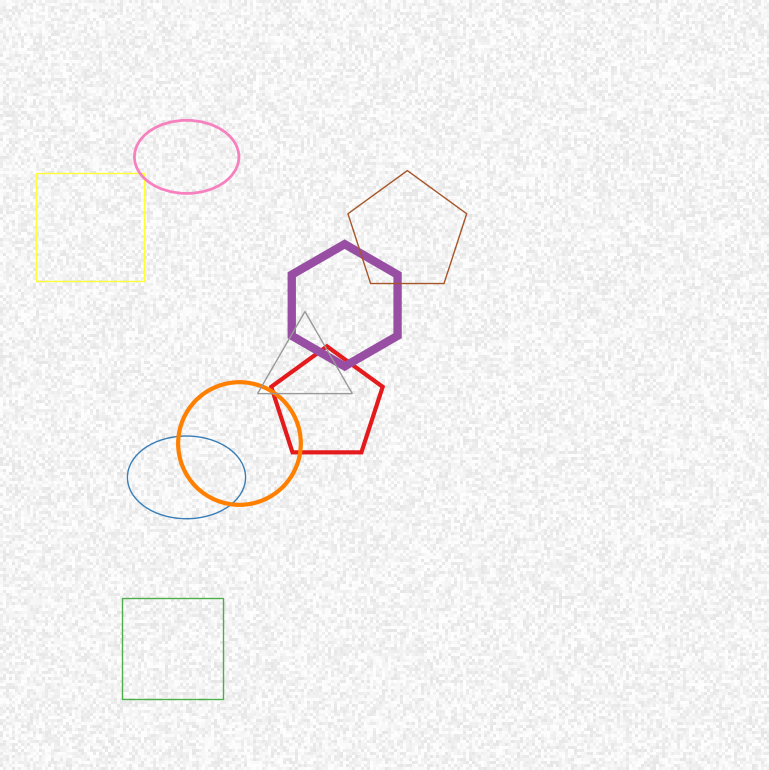[{"shape": "pentagon", "thickness": 1.5, "radius": 0.38, "center": [0.425, 0.474]}, {"shape": "oval", "thickness": 0.5, "radius": 0.38, "center": [0.242, 0.38]}, {"shape": "square", "thickness": 0.5, "radius": 0.33, "center": [0.224, 0.158]}, {"shape": "hexagon", "thickness": 3, "radius": 0.4, "center": [0.448, 0.604]}, {"shape": "circle", "thickness": 1.5, "radius": 0.4, "center": [0.311, 0.424]}, {"shape": "square", "thickness": 0.5, "radius": 0.35, "center": [0.116, 0.705]}, {"shape": "pentagon", "thickness": 0.5, "radius": 0.41, "center": [0.529, 0.697]}, {"shape": "oval", "thickness": 1, "radius": 0.34, "center": [0.242, 0.796]}, {"shape": "triangle", "thickness": 0.5, "radius": 0.36, "center": [0.396, 0.524]}]